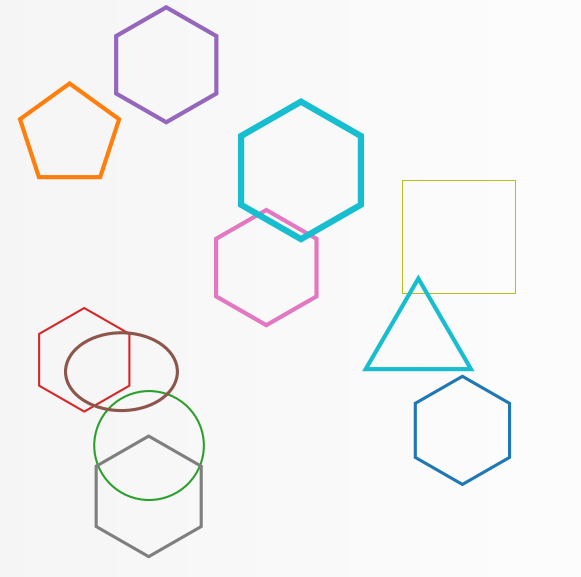[{"shape": "hexagon", "thickness": 1.5, "radius": 0.47, "center": [0.796, 0.254]}, {"shape": "pentagon", "thickness": 2, "radius": 0.45, "center": [0.12, 0.765]}, {"shape": "circle", "thickness": 1, "radius": 0.47, "center": [0.256, 0.228]}, {"shape": "hexagon", "thickness": 1, "radius": 0.45, "center": [0.145, 0.376]}, {"shape": "hexagon", "thickness": 2, "radius": 0.5, "center": [0.286, 0.887]}, {"shape": "oval", "thickness": 1.5, "radius": 0.48, "center": [0.209, 0.356]}, {"shape": "hexagon", "thickness": 2, "radius": 0.5, "center": [0.458, 0.536]}, {"shape": "hexagon", "thickness": 1.5, "radius": 0.52, "center": [0.256, 0.14]}, {"shape": "square", "thickness": 0.5, "radius": 0.49, "center": [0.789, 0.59]}, {"shape": "hexagon", "thickness": 3, "radius": 0.6, "center": [0.518, 0.704]}, {"shape": "triangle", "thickness": 2, "radius": 0.52, "center": [0.72, 0.412]}]